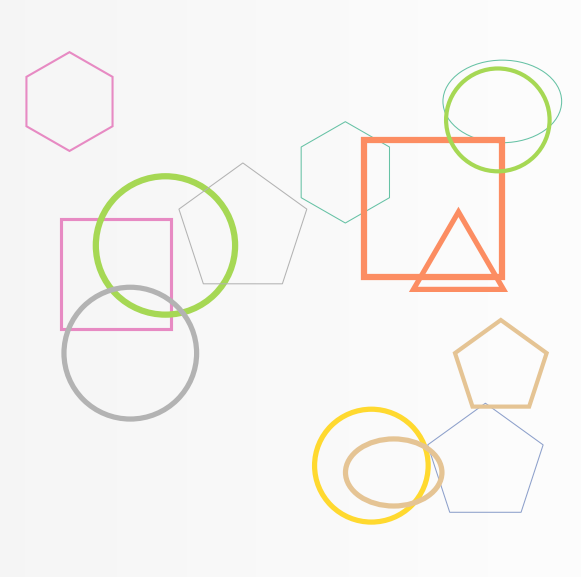[{"shape": "hexagon", "thickness": 0.5, "radius": 0.44, "center": [0.594, 0.701]}, {"shape": "oval", "thickness": 0.5, "radius": 0.51, "center": [0.864, 0.824]}, {"shape": "square", "thickness": 3, "radius": 0.59, "center": [0.745, 0.637]}, {"shape": "triangle", "thickness": 2.5, "radius": 0.45, "center": [0.789, 0.543]}, {"shape": "pentagon", "thickness": 0.5, "radius": 0.52, "center": [0.835, 0.197]}, {"shape": "hexagon", "thickness": 1, "radius": 0.43, "center": [0.12, 0.823]}, {"shape": "square", "thickness": 1.5, "radius": 0.47, "center": [0.199, 0.525]}, {"shape": "circle", "thickness": 3, "radius": 0.6, "center": [0.285, 0.574]}, {"shape": "circle", "thickness": 2, "radius": 0.45, "center": [0.856, 0.792]}, {"shape": "circle", "thickness": 2.5, "radius": 0.49, "center": [0.639, 0.193]}, {"shape": "pentagon", "thickness": 2, "radius": 0.41, "center": [0.862, 0.362]}, {"shape": "oval", "thickness": 2.5, "radius": 0.41, "center": [0.677, 0.181]}, {"shape": "pentagon", "thickness": 0.5, "radius": 0.58, "center": [0.418, 0.601]}, {"shape": "circle", "thickness": 2.5, "radius": 0.57, "center": [0.224, 0.388]}]